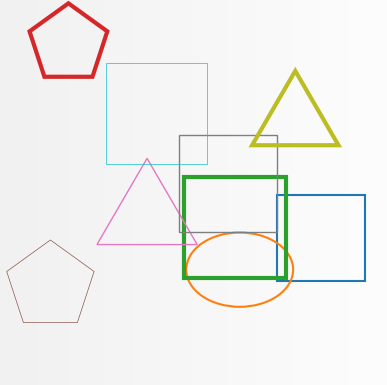[{"shape": "square", "thickness": 1.5, "radius": 0.56, "center": [0.828, 0.382]}, {"shape": "oval", "thickness": 1.5, "radius": 0.69, "center": [0.619, 0.3]}, {"shape": "square", "thickness": 3, "radius": 0.66, "center": [0.606, 0.409]}, {"shape": "pentagon", "thickness": 3, "radius": 0.53, "center": [0.177, 0.886]}, {"shape": "pentagon", "thickness": 0.5, "radius": 0.59, "center": [0.13, 0.258]}, {"shape": "triangle", "thickness": 1, "radius": 0.75, "center": [0.38, 0.439]}, {"shape": "square", "thickness": 1, "radius": 0.63, "center": [0.589, 0.522]}, {"shape": "triangle", "thickness": 3, "radius": 0.64, "center": [0.762, 0.687]}, {"shape": "square", "thickness": 0.5, "radius": 0.65, "center": [0.404, 0.705]}]